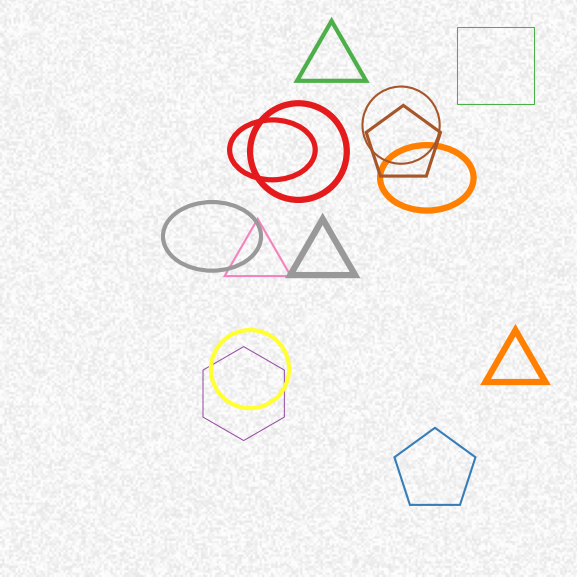[{"shape": "oval", "thickness": 2.5, "radius": 0.37, "center": [0.472, 0.74]}, {"shape": "circle", "thickness": 3, "radius": 0.42, "center": [0.517, 0.737]}, {"shape": "pentagon", "thickness": 1, "radius": 0.37, "center": [0.753, 0.185]}, {"shape": "triangle", "thickness": 2, "radius": 0.35, "center": [0.574, 0.894]}, {"shape": "square", "thickness": 0.5, "radius": 0.33, "center": [0.858, 0.885]}, {"shape": "hexagon", "thickness": 0.5, "radius": 0.41, "center": [0.422, 0.318]}, {"shape": "triangle", "thickness": 3, "radius": 0.3, "center": [0.893, 0.368]}, {"shape": "oval", "thickness": 3, "radius": 0.4, "center": [0.739, 0.691]}, {"shape": "circle", "thickness": 2, "radius": 0.34, "center": [0.433, 0.36]}, {"shape": "pentagon", "thickness": 1.5, "radius": 0.34, "center": [0.698, 0.749]}, {"shape": "circle", "thickness": 1, "radius": 0.33, "center": [0.694, 0.782]}, {"shape": "triangle", "thickness": 1, "radius": 0.33, "center": [0.446, 0.554]}, {"shape": "oval", "thickness": 2, "radius": 0.42, "center": [0.367, 0.59]}, {"shape": "triangle", "thickness": 3, "radius": 0.32, "center": [0.559, 0.555]}]